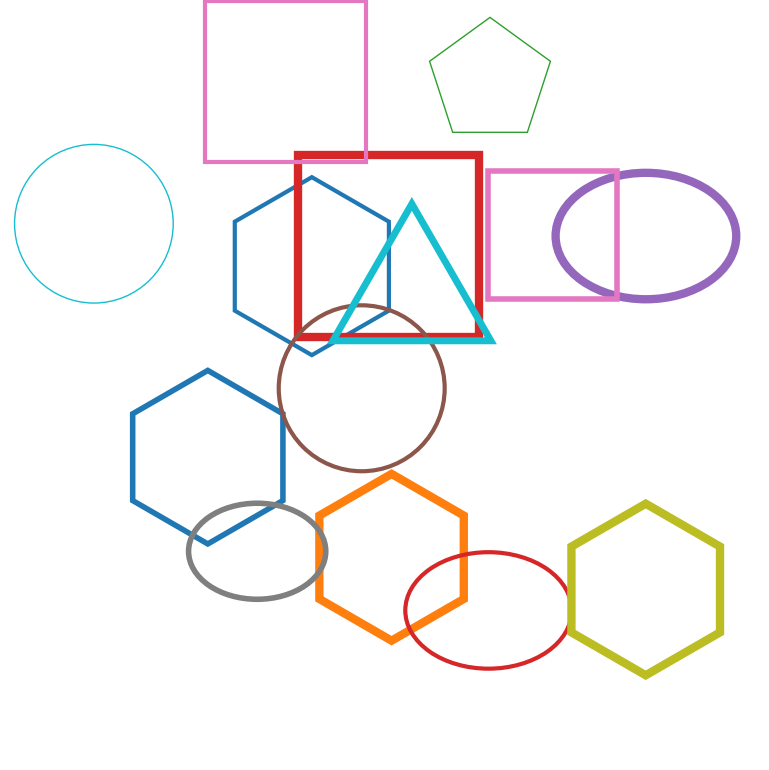[{"shape": "hexagon", "thickness": 2, "radius": 0.56, "center": [0.27, 0.406]}, {"shape": "hexagon", "thickness": 1.5, "radius": 0.58, "center": [0.405, 0.654]}, {"shape": "hexagon", "thickness": 3, "radius": 0.54, "center": [0.509, 0.276]}, {"shape": "pentagon", "thickness": 0.5, "radius": 0.41, "center": [0.636, 0.895]}, {"shape": "oval", "thickness": 1.5, "radius": 0.54, "center": [0.634, 0.207]}, {"shape": "square", "thickness": 3, "radius": 0.59, "center": [0.505, 0.68]}, {"shape": "oval", "thickness": 3, "radius": 0.59, "center": [0.839, 0.693]}, {"shape": "circle", "thickness": 1.5, "radius": 0.54, "center": [0.47, 0.496]}, {"shape": "square", "thickness": 1.5, "radius": 0.52, "center": [0.371, 0.894]}, {"shape": "square", "thickness": 2, "radius": 0.42, "center": [0.718, 0.695]}, {"shape": "oval", "thickness": 2, "radius": 0.45, "center": [0.334, 0.284]}, {"shape": "hexagon", "thickness": 3, "radius": 0.56, "center": [0.839, 0.234]}, {"shape": "triangle", "thickness": 2.5, "radius": 0.59, "center": [0.535, 0.617]}, {"shape": "circle", "thickness": 0.5, "radius": 0.52, "center": [0.122, 0.709]}]